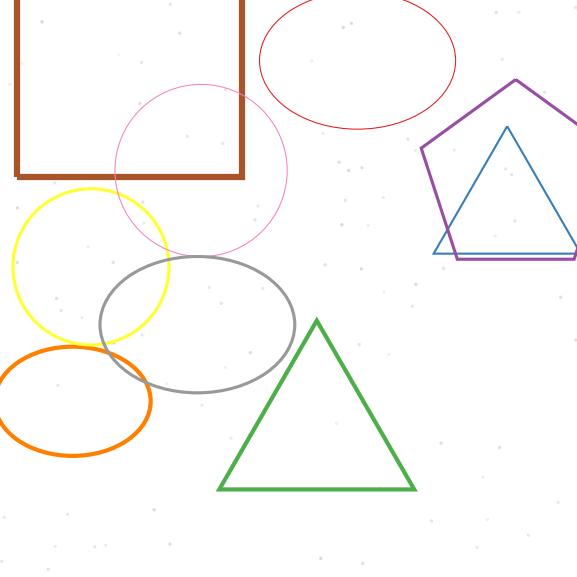[{"shape": "oval", "thickness": 0.5, "radius": 0.85, "center": [0.619, 0.894]}, {"shape": "triangle", "thickness": 1, "radius": 0.74, "center": [0.878, 0.633]}, {"shape": "triangle", "thickness": 2, "radius": 0.97, "center": [0.549, 0.249]}, {"shape": "pentagon", "thickness": 1.5, "radius": 0.86, "center": [0.893, 0.689]}, {"shape": "oval", "thickness": 2, "radius": 0.68, "center": [0.126, 0.304]}, {"shape": "circle", "thickness": 1.5, "radius": 0.68, "center": [0.157, 0.537]}, {"shape": "square", "thickness": 3, "radius": 0.97, "center": [0.224, 0.886]}, {"shape": "circle", "thickness": 0.5, "radius": 0.75, "center": [0.348, 0.704]}, {"shape": "oval", "thickness": 1.5, "radius": 0.84, "center": [0.342, 0.437]}]